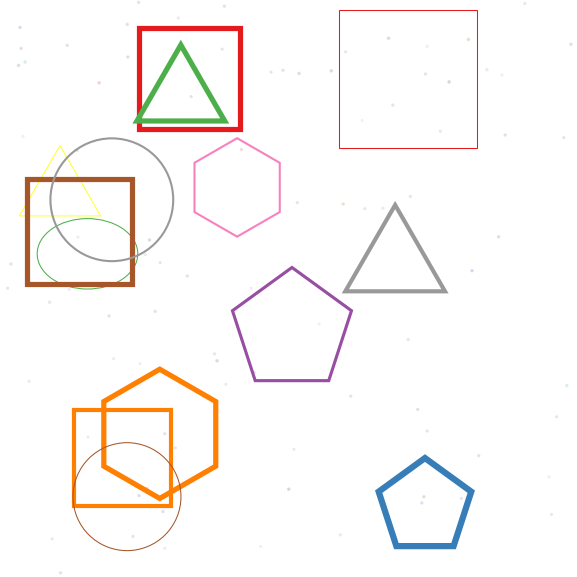[{"shape": "square", "thickness": 2.5, "radius": 0.44, "center": [0.329, 0.864]}, {"shape": "square", "thickness": 0.5, "radius": 0.6, "center": [0.706, 0.863]}, {"shape": "pentagon", "thickness": 3, "radius": 0.42, "center": [0.736, 0.122]}, {"shape": "oval", "thickness": 0.5, "radius": 0.44, "center": [0.151, 0.56]}, {"shape": "triangle", "thickness": 2.5, "radius": 0.44, "center": [0.313, 0.834]}, {"shape": "pentagon", "thickness": 1.5, "radius": 0.54, "center": [0.506, 0.428]}, {"shape": "hexagon", "thickness": 2.5, "radius": 0.56, "center": [0.277, 0.248]}, {"shape": "square", "thickness": 2, "radius": 0.42, "center": [0.212, 0.206]}, {"shape": "triangle", "thickness": 0.5, "radius": 0.41, "center": [0.104, 0.666]}, {"shape": "square", "thickness": 2.5, "radius": 0.45, "center": [0.138, 0.599]}, {"shape": "circle", "thickness": 0.5, "radius": 0.47, "center": [0.22, 0.139]}, {"shape": "hexagon", "thickness": 1, "radius": 0.43, "center": [0.411, 0.675]}, {"shape": "circle", "thickness": 1, "radius": 0.53, "center": [0.194, 0.653]}, {"shape": "triangle", "thickness": 2, "radius": 0.5, "center": [0.684, 0.545]}]